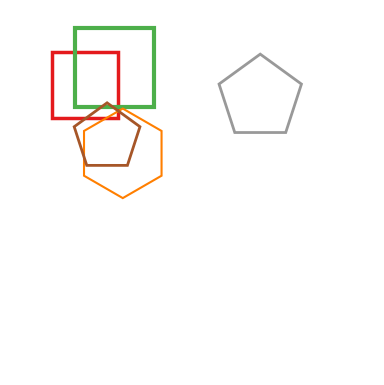[{"shape": "square", "thickness": 2.5, "radius": 0.43, "center": [0.222, 0.779]}, {"shape": "square", "thickness": 3, "radius": 0.51, "center": [0.298, 0.825]}, {"shape": "hexagon", "thickness": 1.5, "radius": 0.58, "center": [0.319, 0.602]}, {"shape": "pentagon", "thickness": 2, "radius": 0.45, "center": [0.278, 0.643]}, {"shape": "pentagon", "thickness": 2, "radius": 0.56, "center": [0.676, 0.747]}]